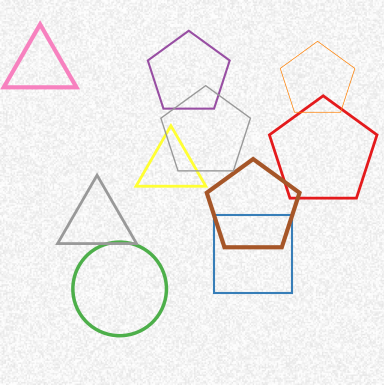[{"shape": "pentagon", "thickness": 2, "radius": 0.73, "center": [0.839, 0.604]}, {"shape": "square", "thickness": 1.5, "radius": 0.5, "center": [0.657, 0.34]}, {"shape": "circle", "thickness": 2.5, "radius": 0.61, "center": [0.311, 0.25]}, {"shape": "pentagon", "thickness": 1.5, "radius": 0.56, "center": [0.49, 0.808]}, {"shape": "pentagon", "thickness": 0.5, "radius": 0.51, "center": [0.825, 0.791]}, {"shape": "triangle", "thickness": 2, "radius": 0.52, "center": [0.444, 0.569]}, {"shape": "pentagon", "thickness": 3, "radius": 0.63, "center": [0.657, 0.46]}, {"shape": "triangle", "thickness": 3, "radius": 0.55, "center": [0.104, 0.828]}, {"shape": "triangle", "thickness": 2, "radius": 0.59, "center": [0.252, 0.427]}, {"shape": "pentagon", "thickness": 1, "radius": 0.61, "center": [0.534, 0.655]}]